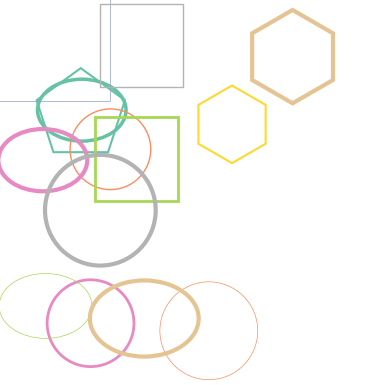[{"shape": "pentagon", "thickness": 1.5, "radius": 0.6, "center": [0.21, 0.702]}, {"shape": "oval", "thickness": 2.5, "radius": 0.57, "center": [0.212, 0.714]}, {"shape": "circle", "thickness": 1, "radius": 0.52, "center": [0.287, 0.612]}, {"shape": "circle", "thickness": 0.5, "radius": 0.64, "center": [0.542, 0.141]}, {"shape": "square", "thickness": 0.5, "radius": 0.74, "center": [0.139, 0.885]}, {"shape": "circle", "thickness": 2, "radius": 0.56, "center": [0.235, 0.161]}, {"shape": "oval", "thickness": 3, "radius": 0.58, "center": [0.111, 0.584]}, {"shape": "oval", "thickness": 0.5, "radius": 0.6, "center": [0.118, 0.205]}, {"shape": "square", "thickness": 2, "radius": 0.54, "center": [0.355, 0.587]}, {"shape": "hexagon", "thickness": 1.5, "radius": 0.5, "center": [0.603, 0.677]}, {"shape": "hexagon", "thickness": 3, "radius": 0.61, "center": [0.76, 0.853]}, {"shape": "oval", "thickness": 3, "radius": 0.71, "center": [0.375, 0.173]}, {"shape": "circle", "thickness": 3, "radius": 0.72, "center": [0.261, 0.454]}, {"shape": "square", "thickness": 1, "radius": 0.53, "center": [0.368, 0.882]}]